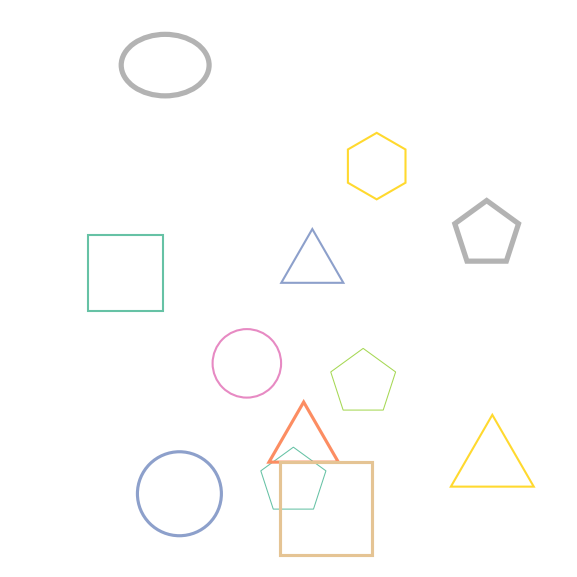[{"shape": "pentagon", "thickness": 0.5, "radius": 0.3, "center": [0.508, 0.166]}, {"shape": "square", "thickness": 1, "radius": 0.33, "center": [0.217, 0.527]}, {"shape": "triangle", "thickness": 1.5, "radius": 0.35, "center": [0.526, 0.234]}, {"shape": "triangle", "thickness": 1, "radius": 0.31, "center": [0.541, 0.54]}, {"shape": "circle", "thickness": 1.5, "radius": 0.36, "center": [0.311, 0.144]}, {"shape": "circle", "thickness": 1, "radius": 0.3, "center": [0.427, 0.37]}, {"shape": "pentagon", "thickness": 0.5, "radius": 0.3, "center": [0.629, 0.337]}, {"shape": "triangle", "thickness": 1, "radius": 0.41, "center": [0.852, 0.198]}, {"shape": "hexagon", "thickness": 1, "radius": 0.29, "center": [0.652, 0.712]}, {"shape": "square", "thickness": 1.5, "radius": 0.4, "center": [0.564, 0.118]}, {"shape": "oval", "thickness": 2.5, "radius": 0.38, "center": [0.286, 0.886]}, {"shape": "pentagon", "thickness": 2.5, "radius": 0.29, "center": [0.843, 0.594]}]